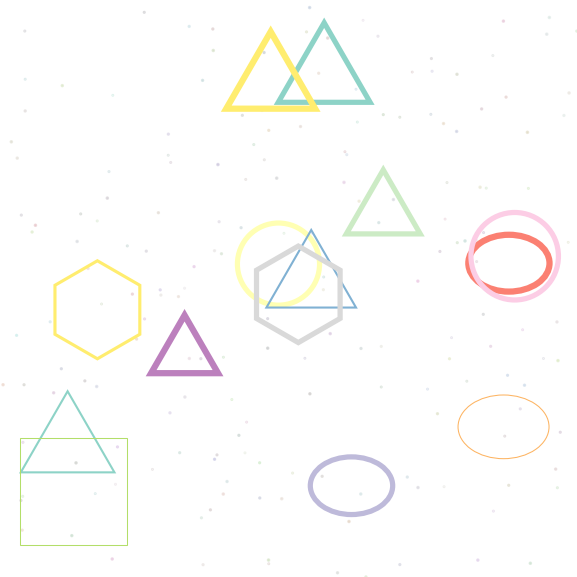[{"shape": "triangle", "thickness": 1, "radius": 0.47, "center": [0.117, 0.228]}, {"shape": "triangle", "thickness": 2.5, "radius": 0.46, "center": [0.561, 0.868]}, {"shape": "circle", "thickness": 2.5, "radius": 0.36, "center": [0.482, 0.542]}, {"shape": "oval", "thickness": 2.5, "radius": 0.36, "center": [0.609, 0.158]}, {"shape": "oval", "thickness": 3, "radius": 0.35, "center": [0.881, 0.543]}, {"shape": "triangle", "thickness": 1, "radius": 0.45, "center": [0.539, 0.511]}, {"shape": "oval", "thickness": 0.5, "radius": 0.39, "center": [0.872, 0.26]}, {"shape": "square", "thickness": 0.5, "radius": 0.46, "center": [0.128, 0.149]}, {"shape": "circle", "thickness": 2.5, "radius": 0.38, "center": [0.891, 0.555]}, {"shape": "hexagon", "thickness": 2.5, "radius": 0.42, "center": [0.517, 0.489]}, {"shape": "triangle", "thickness": 3, "radius": 0.33, "center": [0.32, 0.386]}, {"shape": "triangle", "thickness": 2.5, "radius": 0.37, "center": [0.664, 0.631]}, {"shape": "triangle", "thickness": 3, "radius": 0.44, "center": [0.469, 0.855]}, {"shape": "hexagon", "thickness": 1.5, "radius": 0.42, "center": [0.169, 0.463]}]